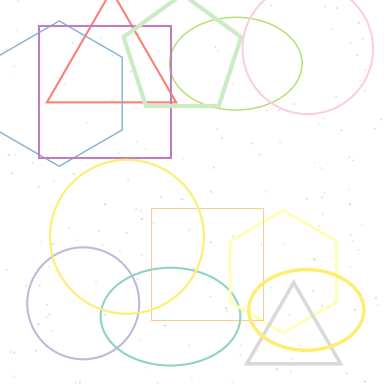[{"shape": "oval", "thickness": 1.5, "radius": 0.91, "center": [0.443, 0.178]}, {"shape": "hexagon", "thickness": 2, "radius": 0.8, "center": [0.736, 0.295]}, {"shape": "circle", "thickness": 1.5, "radius": 0.73, "center": [0.216, 0.212]}, {"shape": "triangle", "thickness": 1.5, "radius": 0.97, "center": [0.29, 0.831]}, {"shape": "hexagon", "thickness": 1, "radius": 0.94, "center": [0.154, 0.757]}, {"shape": "square", "thickness": 0.5, "radius": 0.73, "center": [0.537, 0.314]}, {"shape": "oval", "thickness": 1, "radius": 0.86, "center": [0.613, 0.835]}, {"shape": "circle", "thickness": 1.5, "radius": 0.85, "center": [0.799, 0.873]}, {"shape": "triangle", "thickness": 2.5, "radius": 0.7, "center": [0.763, 0.125]}, {"shape": "square", "thickness": 1.5, "radius": 0.86, "center": [0.273, 0.762]}, {"shape": "pentagon", "thickness": 3, "radius": 0.8, "center": [0.474, 0.854]}, {"shape": "circle", "thickness": 1.5, "radius": 1.0, "center": [0.33, 0.385]}, {"shape": "oval", "thickness": 2.5, "radius": 0.75, "center": [0.796, 0.195]}]